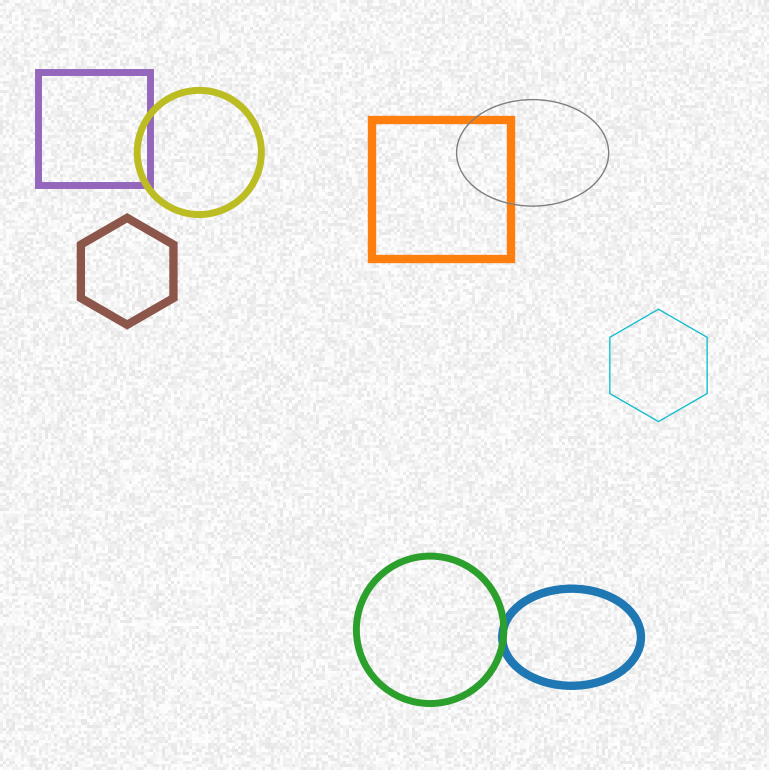[{"shape": "oval", "thickness": 3, "radius": 0.45, "center": [0.742, 0.172]}, {"shape": "square", "thickness": 3, "radius": 0.45, "center": [0.573, 0.754]}, {"shape": "circle", "thickness": 2.5, "radius": 0.48, "center": [0.559, 0.182]}, {"shape": "square", "thickness": 2.5, "radius": 0.36, "center": [0.122, 0.833]}, {"shape": "hexagon", "thickness": 3, "radius": 0.35, "center": [0.165, 0.648]}, {"shape": "oval", "thickness": 0.5, "radius": 0.49, "center": [0.692, 0.801]}, {"shape": "circle", "thickness": 2.5, "radius": 0.4, "center": [0.259, 0.802]}, {"shape": "hexagon", "thickness": 0.5, "radius": 0.36, "center": [0.855, 0.525]}]